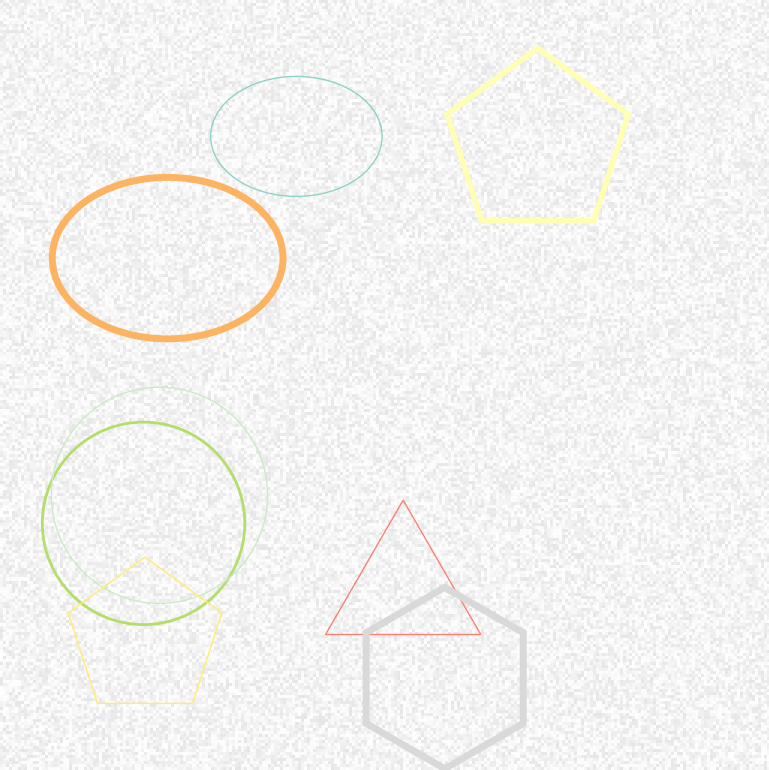[{"shape": "oval", "thickness": 0.5, "radius": 0.56, "center": [0.385, 0.823]}, {"shape": "pentagon", "thickness": 2, "radius": 0.62, "center": [0.698, 0.813]}, {"shape": "triangle", "thickness": 0.5, "radius": 0.58, "center": [0.524, 0.234]}, {"shape": "oval", "thickness": 2.5, "radius": 0.75, "center": [0.218, 0.665]}, {"shape": "circle", "thickness": 1, "radius": 0.66, "center": [0.186, 0.32]}, {"shape": "hexagon", "thickness": 2.5, "radius": 0.59, "center": [0.578, 0.119]}, {"shape": "circle", "thickness": 0.5, "radius": 0.7, "center": [0.207, 0.357]}, {"shape": "pentagon", "thickness": 0.5, "radius": 0.52, "center": [0.188, 0.171]}]